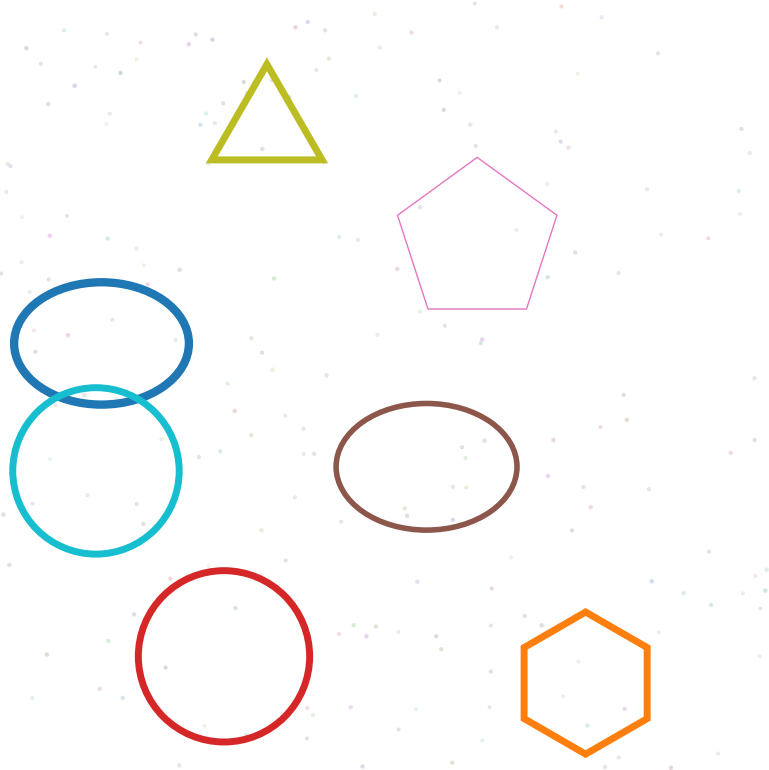[{"shape": "oval", "thickness": 3, "radius": 0.57, "center": [0.132, 0.554]}, {"shape": "hexagon", "thickness": 2.5, "radius": 0.46, "center": [0.761, 0.113]}, {"shape": "circle", "thickness": 2.5, "radius": 0.56, "center": [0.291, 0.148]}, {"shape": "oval", "thickness": 2, "radius": 0.59, "center": [0.554, 0.394]}, {"shape": "pentagon", "thickness": 0.5, "radius": 0.54, "center": [0.62, 0.687]}, {"shape": "triangle", "thickness": 2.5, "radius": 0.41, "center": [0.347, 0.834]}, {"shape": "circle", "thickness": 2.5, "radius": 0.54, "center": [0.125, 0.388]}]